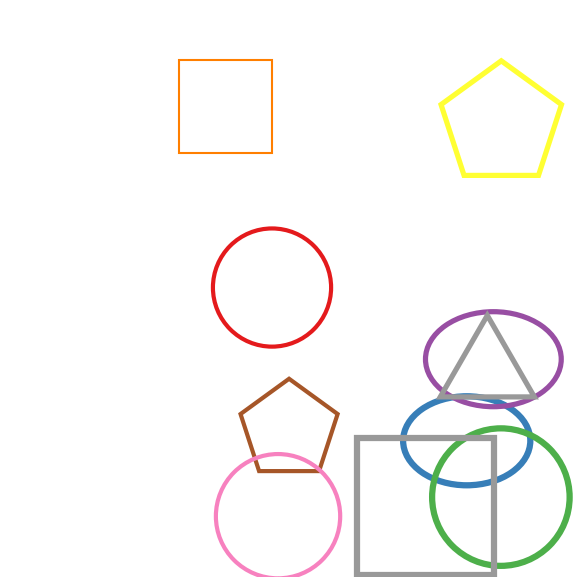[{"shape": "circle", "thickness": 2, "radius": 0.51, "center": [0.471, 0.501]}, {"shape": "oval", "thickness": 3, "radius": 0.55, "center": [0.808, 0.236]}, {"shape": "circle", "thickness": 3, "radius": 0.6, "center": [0.867, 0.138]}, {"shape": "oval", "thickness": 2.5, "radius": 0.59, "center": [0.854, 0.377]}, {"shape": "square", "thickness": 1, "radius": 0.4, "center": [0.39, 0.814]}, {"shape": "pentagon", "thickness": 2.5, "radius": 0.55, "center": [0.868, 0.784]}, {"shape": "pentagon", "thickness": 2, "radius": 0.44, "center": [0.501, 0.255]}, {"shape": "circle", "thickness": 2, "radius": 0.54, "center": [0.481, 0.105]}, {"shape": "triangle", "thickness": 2.5, "radius": 0.47, "center": [0.844, 0.359]}, {"shape": "square", "thickness": 3, "radius": 0.59, "center": [0.737, 0.122]}]